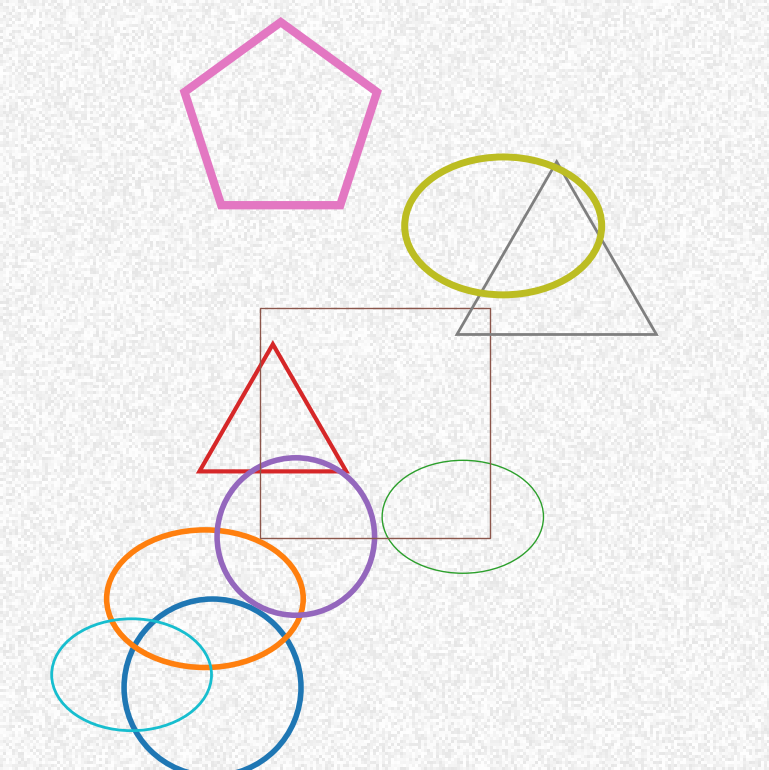[{"shape": "circle", "thickness": 2, "radius": 0.57, "center": [0.276, 0.107]}, {"shape": "oval", "thickness": 2, "radius": 0.64, "center": [0.266, 0.222]}, {"shape": "oval", "thickness": 0.5, "radius": 0.52, "center": [0.601, 0.329]}, {"shape": "triangle", "thickness": 1.5, "radius": 0.55, "center": [0.354, 0.443]}, {"shape": "circle", "thickness": 2, "radius": 0.51, "center": [0.384, 0.303]}, {"shape": "square", "thickness": 0.5, "radius": 0.74, "center": [0.487, 0.451]}, {"shape": "pentagon", "thickness": 3, "radius": 0.66, "center": [0.365, 0.84]}, {"shape": "triangle", "thickness": 1, "radius": 0.75, "center": [0.723, 0.64]}, {"shape": "oval", "thickness": 2.5, "radius": 0.64, "center": [0.653, 0.707]}, {"shape": "oval", "thickness": 1, "radius": 0.52, "center": [0.171, 0.124]}]